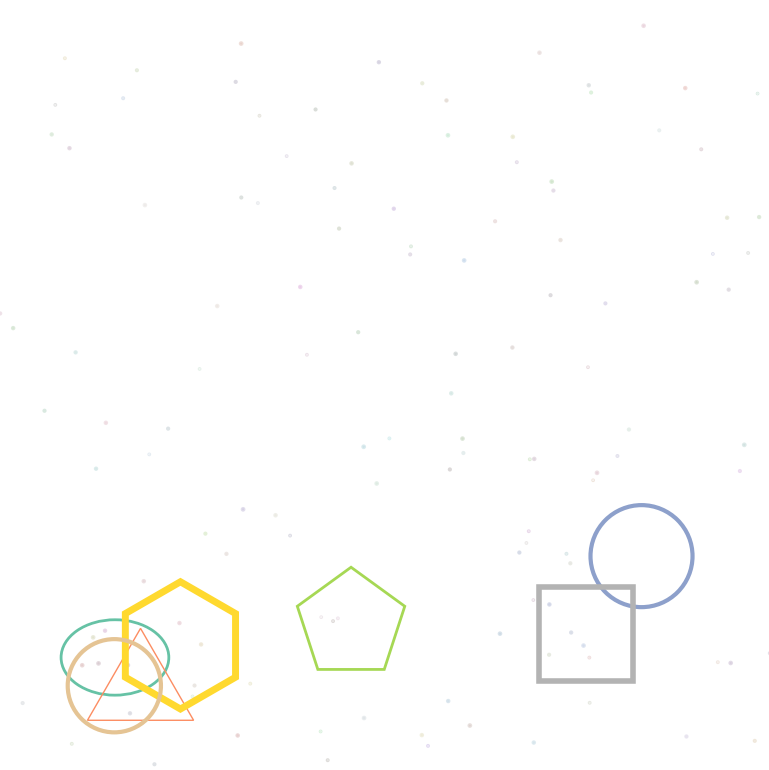[{"shape": "oval", "thickness": 1, "radius": 0.35, "center": [0.149, 0.146]}, {"shape": "triangle", "thickness": 0.5, "radius": 0.4, "center": [0.183, 0.104]}, {"shape": "circle", "thickness": 1.5, "radius": 0.33, "center": [0.833, 0.278]}, {"shape": "pentagon", "thickness": 1, "radius": 0.37, "center": [0.456, 0.19]}, {"shape": "hexagon", "thickness": 2.5, "radius": 0.41, "center": [0.234, 0.162]}, {"shape": "circle", "thickness": 1.5, "radius": 0.3, "center": [0.148, 0.109]}, {"shape": "square", "thickness": 2, "radius": 0.3, "center": [0.761, 0.177]}]